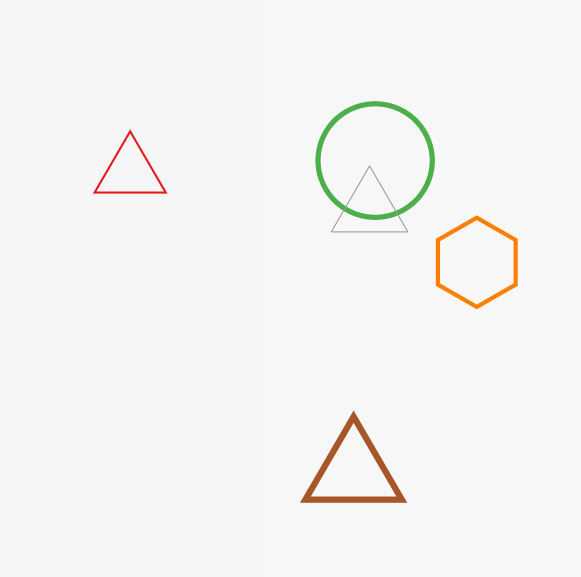[{"shape": "triangle", "thickness": 1, "radius": 0.35, "center": [0.224, 0.701]}, {"shape": "circle", "thickness": 2.5, "radius": 0.49, "center": [0.645, 0.721]}, {"shape": "hexagon", "thickness": 2, "radius": 0.39, "center": [0.82, 0.545]}, {"shape": "triangle", "thickness": 3, "radius": 0.48, "center": [0.608, 0.182]}, {"shape": "triangle", "thickness": 0.5, "radius": 0.38, "center": [0.636, 0.636]}]